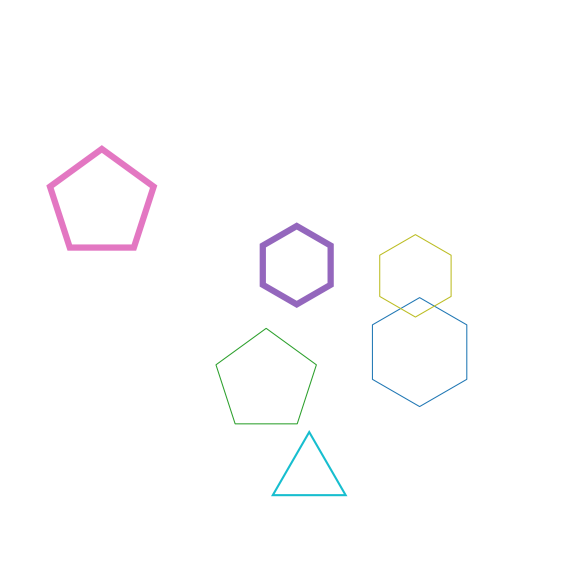[{"shape": "hexagon", "thickness": 0.5, "radius": 0.47, "center": [0.727, 0.389]}, {"shape": "pentagon", "thickness": 0.5, "radius": 0.46, "center": [0.461, 0.339]}, {"shape": "hexagon", "thickness": 3, "radius": 0.34, "center": [0.514, 0.54]}, {"shape": "pentagon", "thickness": 3, "radius": 0.47, "center": [0.176, 0.647]}, {"shape": "hexagon", "thickness": 0.5, "radius": 0.36, "center": [0.719, 0.521]}, {"shape": "triangle", "thickness": 1, "radius": 0.36, "center": [0.535, 0.178]}]